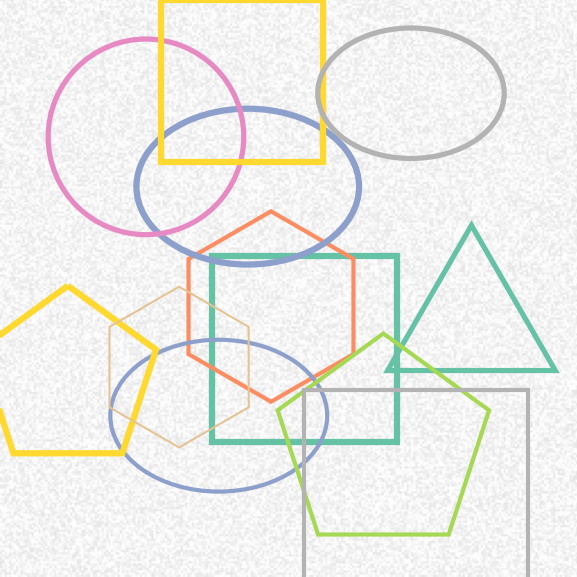[{"shape": "square", "thickness": 3, "radius": 0.8, "center": [0.528, 0.395]}, {"shape": "triangle", "thickness": 2.5, "radius": 0.84, "center": [0.816, 0.441]}, {"shape": "hexagon", "thickness": 2, "radius": 0.82, "center": [0.469, 0.468]}, {"shape": "oval", "thickness": 2, "radius": 0.94, "center": [0.379, 0.279]}, {"shape": "oval", "thickness": 3, "radius": 0.96, "center": [0.429, 0.676]}, {"shape": "circle", "thickness": 2.5, "radius": 0.85, "center": [0.253, 0.762]}, {"shape": "pentagon", "thickness": 2, "radius": 0.96, "center": [0.664, 0.229]}, {"shape": "square", "thickness": 3, "radius": 0.7, "center": [0.418, 0.86]}, {"shape": "pentagon", "thickness": 3, "radius": 0.8, "center": [0.118, 0.344]}, {"shape": "hexagon", "thickness": 1, "radius": 0.7, "center": [0.31, 0.363]}, {"shape": "oval", "thickness": 2.5, "radius": 0.81, "center": [0.712, 0.838]}, {"shape": "square", "thickness": 2, "radius": 0.97, "center": [0.72, 0.129]}]